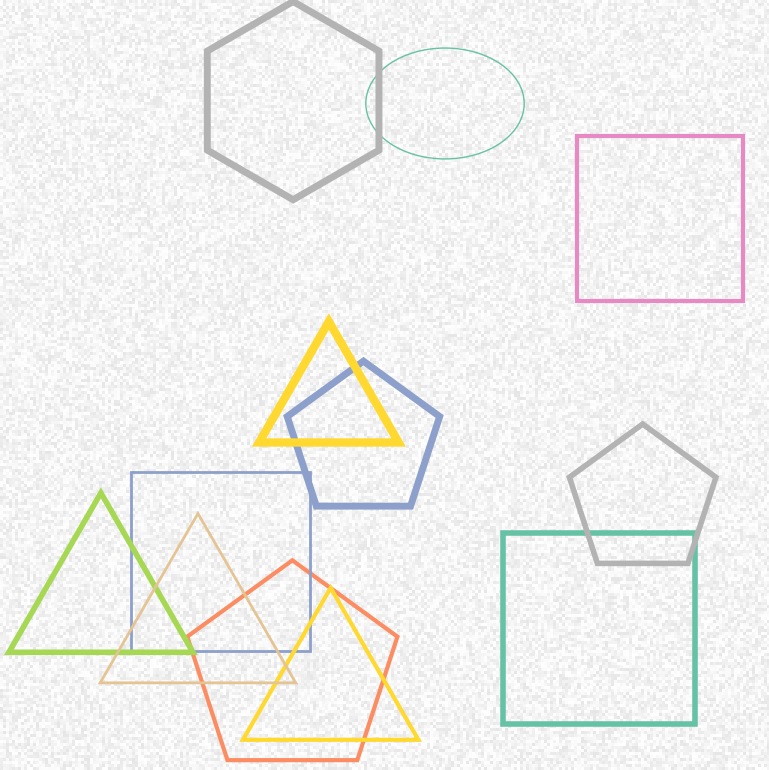[{"shape": "oval", "thickness": 0.5, "radius": 0.51, "center": [0.578, 0.866]}, {"shape": "square", "thickness": 2, "radius": 0.62, "center": [0.778, 0.184]}, {"shape": "pentagon", "thickness": 1.5, "radius": 0.72, "center": [0.38, 0.129]}, {"shape": "square", "thickness": 1, "radius": 0.58, "center": [0.287, 0.271]}, {"shape": "pentagon", "thickness": 2.5, "radius": 0.52, "center": [0.472, 0.427]}, {"shape": "square", "thickness": 1.5, "radius": 0.54, "center": [0.857, 0.716]}, {"shape": "triangle", "thickness": 2, "radius": 0.69, "center": [0.131, 0.222]}, {"shape": "triangle", "thickness": 3, "radius": 0.52, "center": [0.427, 0.478]}, {"shape": "triangle", "thickness": 1.5, "radius": 0.66, "center": [0.429, 0.105]}, {"shape": "triangle", "thickness": 1, "radius": 0.73, "center": [0.257, 0.186]}, {"shape": "pentagon", "thickness": 2, "radius": 0.5, "center": [0.835, 0.349]}, {"shape": "hexagon", "thickness": 2.5, "radius": 0.64, "center": [0.381, 0.869]}]